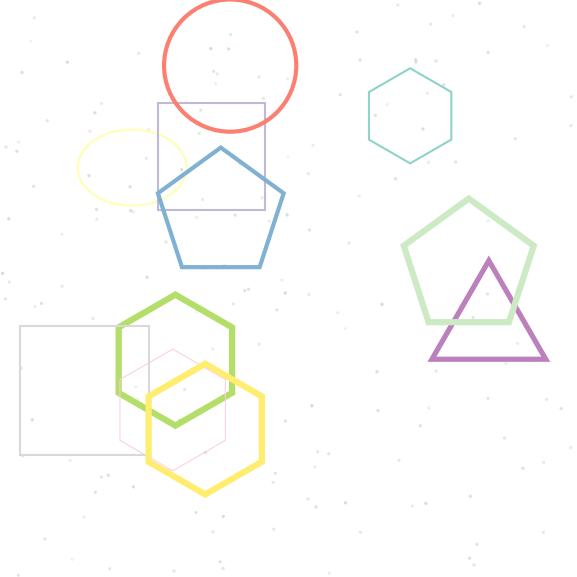[{"shape": "hexagon", "thickness": 1, "radius": 0.41, "center": [0.71, 0.799]}, {"shape": "oval", "thickness": 1, "radius": 0.47, "center": [0.229, 0.709]}, {"shape": "square", "thickness": 1, "radius": 0.46, "center": [0.366, 0.728]}, {"shape": "circle", "thickness": 2, "radius": 0.57, "center": [0.399, 0.886]}, {"shape": "pentagon", "thickness": 2, "radius": 0.57, "center": [0.382, 0.629]}, {"shape": "hexagon", "thickness": 3, "radius": 0.57, "center": [0.304, 0.376]}, {"shape": "hexagon", "thickness": 0.5, "radius": 0.53, "center": [0.299, 0.289]}, {"shape": "square", "thickness": 1, "radius": 0.56, "center": [0.146, 0.323]}, {"shape": "triangle", "thickness": 2.5, "radius": 0.57, "center": [0.846, 0.434]}, {"shape": "pentagon", "thickness": 3, "radius": 0.59, "center": [0.812, 0.537]}, {"shape": "hexagon", "thickness": 3, "radius": 0.57, "center": [0.355, 0.256]}]